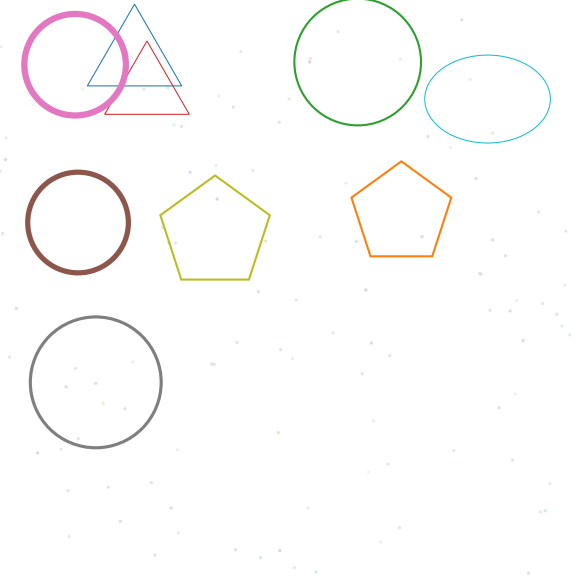[{"shape": "triangle", "thickness": 0.5, "radius": 0.47, "center": [0.233, 0.898]}, {"shape": "pentagon", "thickness": 1, "radius": 0.45, "center": [0.695, 0.629]}, {"shape": "circle", "thickness": 1, "radius": 0.55, "center": [0.619, 0.892]}, {"shape": "triangle", "thickness": 0.5, "radius": 0.42, "center": [0.255, 0.843]}, {"shape": "circle", "thickness": 2.5, "radius": 0.44, "center": [0.135, 0.614]}, {"shape": "circle", "thickness": 3, "radius": 0.44, "center": [0.13, 0.887]}, {"shape": "circle", "thickness": 1.5, "radius": 0.57, "center": [0.166, 0.337]}, {"shape": "pentagon", "thickness": 1, "radius": 0.5, "center": [0.372, 0.596]}, {"shape": "oval", "thickness": 0.5, "radius": 0.54, "center": [0.844, 0.828]}]